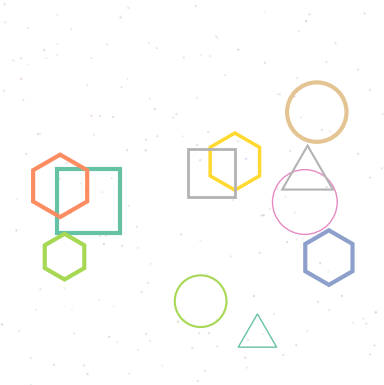[{"shape": "square", "thickness": 3, "radius": 0.41, "center": [0.23, 0.478]}, {"shape": "triangle", "thickness": 1, "radius": 0.29, "center": [0.669, 0.127]}, {"shape": "hexagon", "thickness": 3, "radius": 0.41, "center": [0.156, 0.517]}, {"shape": "hexagon", "thickness": 3, "radius": 0.35, "center": [0.854, 0.331]}, {"shape": "circle", "thickness": 1, "radius": 0.42, "center": [0.792, 0.475]}, {"shape": "hexagon", "thickness": 3, "radius": 0.3, "center": [0.168, 0.333]}, {"shape": "circle", "thickness": 1.5, "radius": 0.34, "center": [0.521, 0.218]}, {"shape": "hexagon", "thickness": 2.5, "radius": 0.37, "center": [0.61, 0.58]}, {"shape": "circle", "thickness": 3, "radius": 0.39, "center": [0.823, 0.709]}, {"shape": "triangle", "thickness": 1.5, "radius": 0.38, "center": [0.799, 0.546]}, {"shape": "square", "thickness": 2, "radius": 0.31, "center": [0.549, 0.551]}]